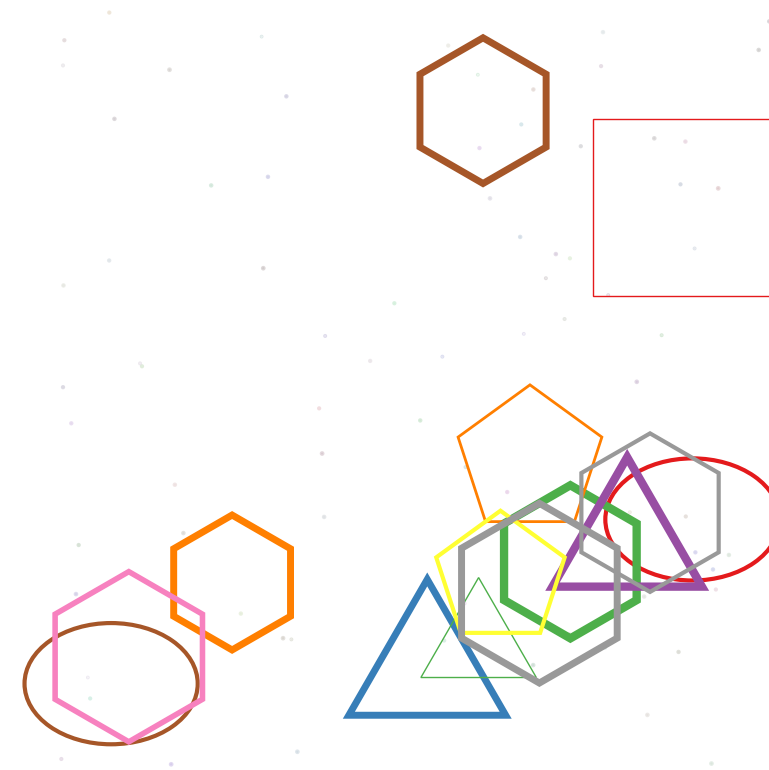[{"shape": "square", "thickness": 0.5, "radius": 0.58, "center": [0.885, 0.73]}, {"shape": "oval", "thickness": 1.5, "radius": 0.57, "center": [0.899, 0.325]}, {"shape": "triangle", "thickness": 2.5, "radius": 0.59, "center": [0.555, 0.13]}, {"shape": "triangle", "thickness": 0.5, "radius": 0.43, "center": [0.622, 0.163]}, {"shape": "hexagon", "thickness": 3, "radius": 0.5, "center": [0.741, 0.27]}, {"shape": "triangle", "thickness": 3, "radius": 0.56, "center": [0.815, 0.294]}, {"shape": "hexagon", "thickness": 2.5, "radius": 0.44, "center": [0.301, 0.244]}, {"shape": "pentagon", "thickness": 1, "radius": 0.49, "center": [0.688, 0.402]}, {"shape": "pentagon", "thickness": 1.5, "radius": 0.44, "center": [0.65, 0.249]}, {"shape": "oval", "thickness": 1.5, "radius": 0.56, "center": [0.144, 0.112]}, {"shape": "hexagon", "thickness": 2.5, "radius": 0.47, "center": [0.627, 0.856]}, {"shape": "hexagon", "thickness": 2, "radius": 0.55, "center": [0.167, 0.147]}, {"shape": "hexagon", "thickness": 2.5, "radius": 0.58, "center": [0.7, 0.23]}, {"shape": "hexagon", "thickness": 1.5, "radius": 0.51, "center": [0.844, 0.334]}]